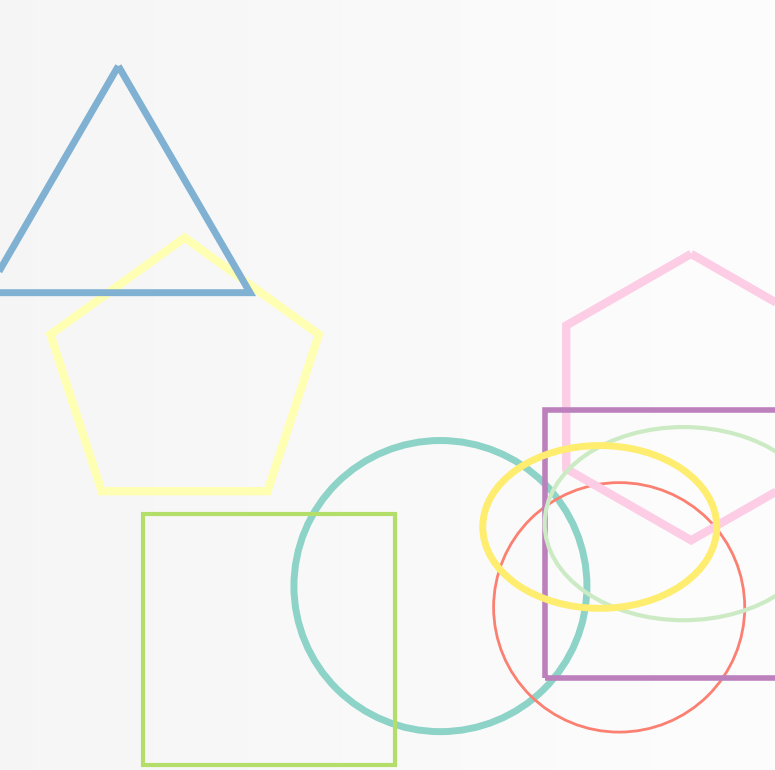[{"shape": "circle", "thickness": 2.5, "radius": 0.95, "center": [0.568, 0.239]}, {"shape": "pentagon", "thickness": 3, "radius": 0.91, "center": [0.238, 0.509]}, {"shape": "circle", "thickness": 1, "radius": 0.81, "center": [0.799, 0.211]}, {"shape": "triangle", "thickness": 2.5, "radius": 0.98, "center": [0.153, 0.718]}, {"shape": "square", "thickness": 1.5, "radius": 0.81, "center": [0.347, 0.17]}, {"shape": "hexagon", "thickness": 3, "radius": 0.93, "center": [0.892, 0.484]}, {"shape": "square", "thickness": 2, "radius": 0.87, "center": [0.877, 0.293]}, {"shape": "oval", "thickness": 1.5, "radius": 0.9, "center": [0.882, 0.32]}, {"shape": "oval", "thickness": 2.5, "radius": 0.75, "center": [0.774, 0.316]}]